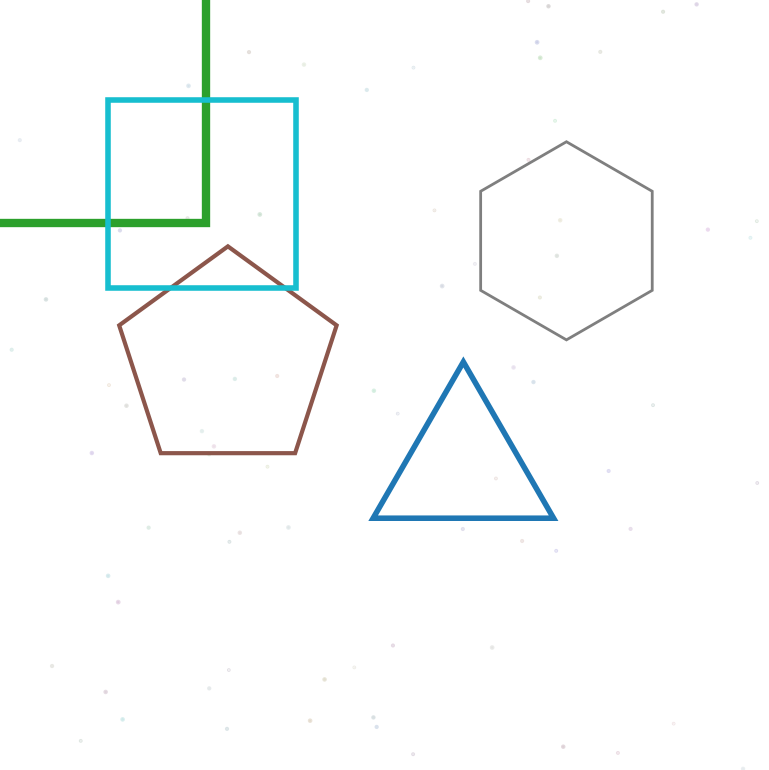[{"shape": "triangle", "thickness": 2, "radius": 0.68, "center": [0.602, 0.395]}, {"shape": "square", "thickness": 3, "radius": 0.74, "center": [0.119, 0.859]}, {"shape": "pentagon", "thickness": 1.5, "radius": 0.74, "center": [0.296, 0.532]}, {"shape": "hexagon", "thickness": 1, "radius": 0.64, "center": [0.736, 0.687]}, {"shape": "square", "thickness": 2, "radius": 0.61, "center": [0.262, 0.748]}]